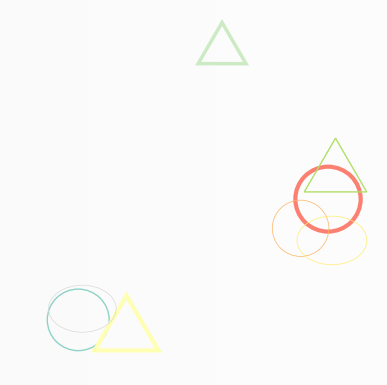[{"shape": "circle", "thickness": 1, "radius": 0.4, "center": [0.202, 0.169]}, {"shape": "triangle", "thickness": 3, "radius": 0.48, "center": [0.327, 0.137]}, {"shape": "circle", "thickness": 3, "radius": 0.42, "center": [0.846, 0.483]}, {"shape": "circle", "thickness": 0.5, "radius": 0.37, "center": [0.776, 0.407]}, {"shape": "triangle", "thickness": 1, "radius": 0.47, "center": [0.866, 0.548]}, {"shape": "oval", "thickness": 0.5, "radius": 0.44, "center": [0.212, 0.198]}, {"shape": "triangle", "thickness": 2.5, "radius": 0.36, "center": [0.573, 0.87]}, {"shape": "oval", "thickness": 0.5, "radius": 0.45, "center": [0.857, 0.375]}]